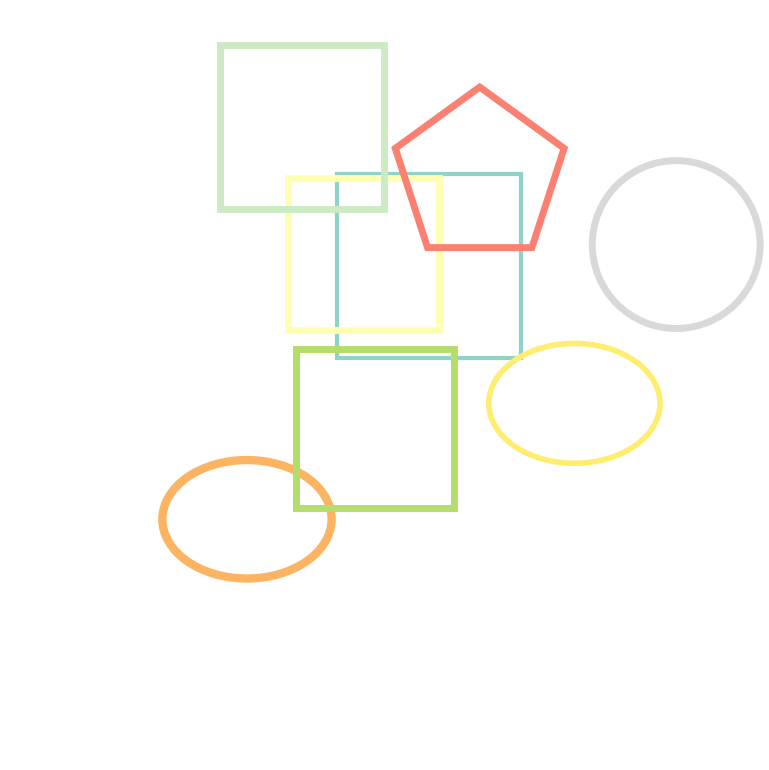[{"shape": "square", "thickness": 1.5, "radius": 0.6, "center": [0.557, 0.655]}, {"shape": "square", "thickness": 2.5, "radius": 0.49, "center": [0.472, 0.67]}, {"shape": "pentagon", "thickness": 2.5, "radius": 0.58, "center": [0.623, 0.772]}, {"shape": "oval", "thickness": 3, "radius": 0.55, "center": [0.321, 0.326]}, {"shape": "square", "thickness": 2.5, "radius": 0.52, "center": [0.487, 0.444]}, {"shape": "circle", "thickness": 2.5, "radius": 0.55, "center": [0.878, 0.682]}, {"shape": "square", "thickness": 2.5, "radius": 0.53, "center": [0.392, 0.835]}, {"shape": "oval", "thickness": 2, "radius": 0.56, "center": [0.746, 0.476]}]